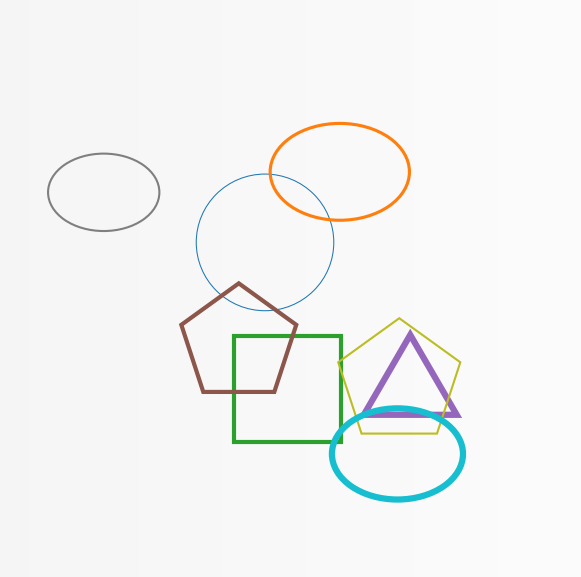[{"shape": "circle", "thickness": 0.5, "radius": 0.59, "center": [0.456, 0.579]}, {"shape": "oval", "thickness": 1.5, "radius": 0.6, "center": [0.585, 0.702]}, {"shape": "square", "thickness": 2, "radius": 0.46, "center": [0.495, 0.325]}, {"shape": "triangle", "thickness": 3, "radius": 0.46, "center": [0.706, 0.327]}, {"shape": "pentagon", "thickness": 2, "radius": 0.52, "center": [0.411, 0.405]}, {"shape": "oval", "thickness": 1, "radius": 0.48, "center": [0.178, 0.666]}, {"shape": "pentagon", "thickness": 1, "radius": 0.55, "center": [0.687, 0.338]}, {"shape": "oval", "thickness": 3, "radius": 0.56, "center": [0.684, 0.213]}]